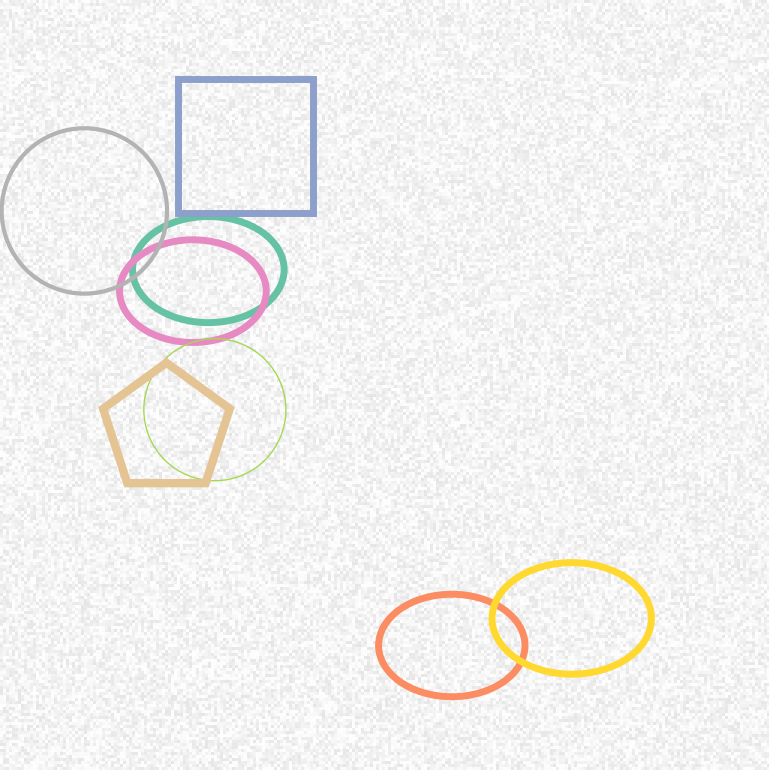[{"shape": "oval", "thickness": 2.5, "radius": 0.49, "center": [0.271, 0.65]}, {"shape": "oval", "thickness": 2.5, "radius": 0.48, "center": [0.587, 0.162]}, {"shape": "square", "thickness": 2.5, "radius": 0.44, "center": [0.318, 0.811]}, {"shape": "oval", "thickness": 2.5, "radius": 0.48, "center": [0.251, 0.622]}, {"shape": "circle", "thickness": 0.5, "radius": 0.46, "center": [0.279, 0.468]}, {"shape": "oval", "thickness": 2.5, "radius": 0.52, "center": [0.743, 0.197]}, {"shape": "pentagon", "thickness": 3, "radius": 0.43, "center": [0.216, 0.442]}, {"shape": "circle", "thickness": 1.5, "radius": 0.54, "center": [0.11, 0.726]}]